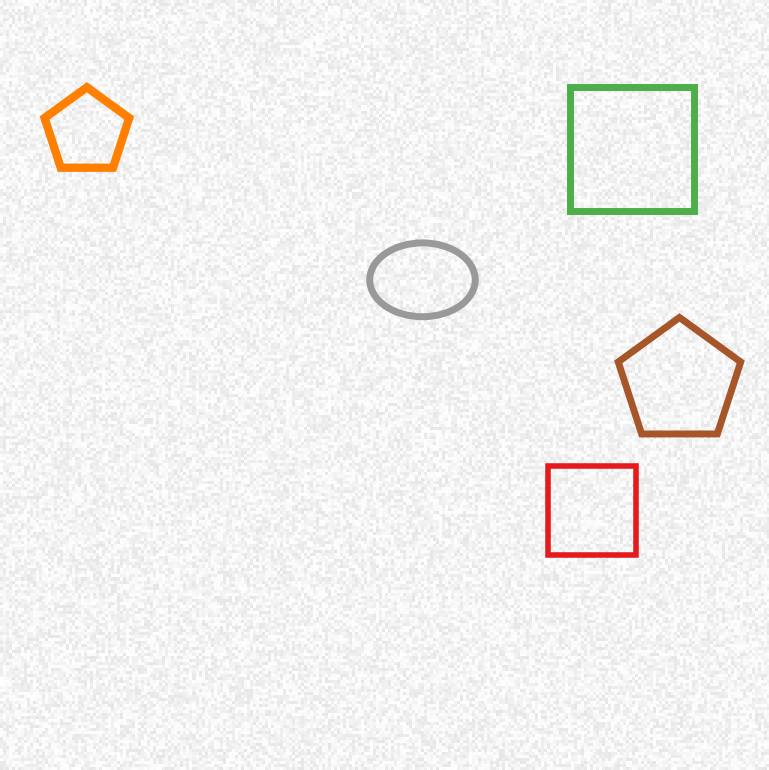[{"shape": "square", "thickness": 2, "radius": 0.29, "center": [0.769, 0.337]}, {"shape": "square", "thickness": 2.5, "radius": 0.4, "center": [0.821, 0.806]}, {"shape": "pentagon", "thickness": 3, "radius": 0.29, "center": [0.113, 0.829]}, {"shape": "pentagon", "thickness": 2.5, "radius": 0.42, "center": [0.882, 0.504]}, {"shape": "oval", "thickness": 2.5, "radius": 0.34, "center": [0.549, 0.637]}]